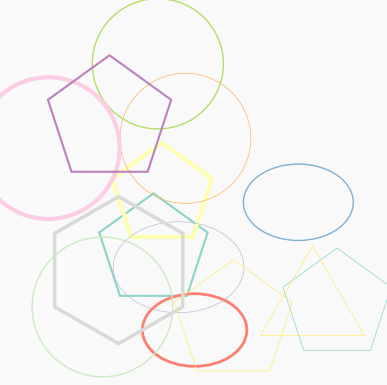[{"shape": "pentagon", "thickness": 1.5, "radius": 0.74, "center": [0.396, 0.351]}, {"shape": "pentagon", "thickness": 0.5, "radius": 0.73, "center": [0.87, 0.209]}, {"shape": "pentagon", "thickness": 3, "radius": 0.68, "center": [0.418, 0.494]}, {"shape": "oval", "thickness": 0.5, "radius": 0.84, "center": [0.461, 0.306]}, {"shape": "oval", "thickness": 2, "radius": 0.67, "center": [0.502, 0.143]}, {"shape": "oval", "thickness": 1, "radius": 0.71, "center": [0.77, 0.475]}, {"shape": "circle", "thickness": 0.5, "radius": 0.84, "center": [0.478, 0.641]}, {"shape": "circle", "thickness": 1, "radius": 0.85, "center": [0.407, 0.834]}, {"shape": "circle", "thickness": 3, "radius": 0.92, "center": [0.125, 0.615]}, {"shape": "hexagon", "thickness": 2.5, "radius": 0.95, "center": [0.306, 0.298]}, {"shape": "pentagon", "thickness": 1.5, "radius": 0.84, "center": [0.283, 0.689]}, {"shape": "circle", "thickness": 1, "radius": 0.91, "center": [0.264, 0.203]}, {"shape": "triangle", "thickness": 0.5, "radius": 0.78, "center": [0.807, 0.206]}, {"shape": "pentagon", "thickness": 0.5, "radius": 0.8, "center": [0.602, 0.166]}]